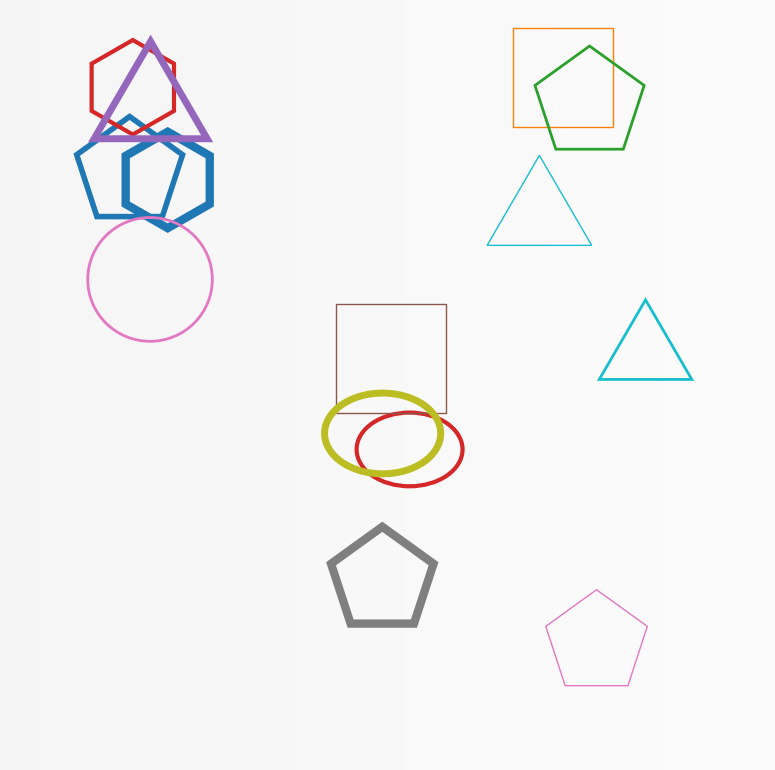[{"shape": "pentagon", "thickness": 2, "radius": 0.36, "center": [0.167, 0.777]}, {"shape": "hexagon", "thickness": 3, "radius": 0.31, "center": [0.216, 0.766]}, {"shape": "square", "thickness": 0.5, "radius": 0.32, "center": [0.726, 0.9]}, {"shape": "pentagon", "thickness": 1, "radius": 0.37, "center": [0.761, 0.866]}, {"shape": "oval", "thickness": 1.5, "radius": 0.34, "center": [0.528, 0.416]}, {"shape": "hexagon", "thickness": 1.5, "radius": 0.31, "center": [0.171, 0.887]}, {"shape": "triangle", "thickness": 2.5, "radius": 0.42, "center": [0.194, 0.862]}, {"shape": "square", "thickness": 0.5, "radius": 0.35, "center": [0.505, 0.534]}, {"shape": "circle", "thickness": 1, "radius": 0.4, "center": [0.194, 0.637]}, {"shape": "pentagon", "thickness": 0.5, "radius": 0.34, "center": [0.77, 0.165]}, {"shape": "pentagon", "thickness": 3, "radius": 0.35, "center": [0.493, 0.246]}, {"shape": "oval", "thickness": 2.5, "radius": 0.37, "center": [0.494, 0.437]}, {"shape": "triangle", "thickness": 1, "radius": 0.34, "center": [0.833, 0.542]}, {"shape": "triangle", "thickness": 0.5, "radius": 0.39, "center": [0.696, 0.72]}]